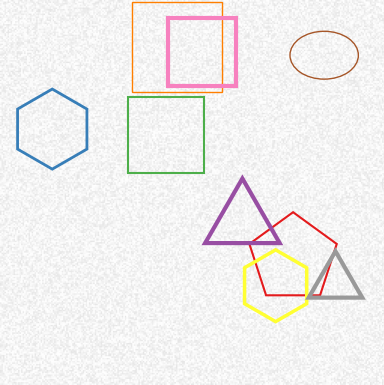[{"shape": "pentagon", "thickness": 1.5, "radius": 0.6, "center": [0.761, 0.329]}, {"shape": "hexagon", "thickness": 2, "radius": 0.52, "center": [0.136, 0.665]}, {"shape": "square", "thickness": 1.5, "radius": 0.49, "center": [0.432, 0.65]}, {"shape": "triangle", "thickness": 3, "radius": 0.56, "center": [0.63, 0.424]}, {"shape": "square", "thickness": 1, "radius": 0.58, "center": [0.459, 0.878]}, {"shape": "hexagon", "thickness": 2.5, "radius": 0.47, "center": [0.716, 0.258]}, {"shape": "oval", "thickness": 1, "radius": 0.44, "center": [0.842, 0.857]}, {"shape": "square", "thickness": 3, "radius": 0.44, "center": [0.526, 0.865]}, {"shape": "triangle", "thickness": 3, "radius": 0.4, "center": [0.871, 0.267]}]